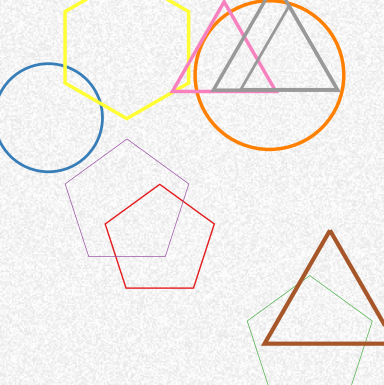[{"shape": "pentagon", "thickness": 1, "radius": 0.75, "center": [0.415, 0.372]}, {"shape": "circle", "thickness": 2, "radius": 0.7, "center": [0.126, 0.694]}, {"shape": "pentagon", "thickness": 0.5, "radius": 0.85, "center": [0.805, 0.113]}, {"shape": "pentagon", "thickness": 0.5, "radius": 0.84, "center": [0.33, 0.47]}, {"shape": "circle", "thickness": 2.5, "radius": 0.97, "center": [0.7, 0.805]}, {"shape": "hexagon", "thickness": 2.5, "radius": 0.93, "center": [0.329, 0.877]}, {"shape": "triangle", "thickness": 3, "radius": 0.98, "center": [0.857, 0.205]}, {"shape": "triangle", "thickness": 2.5, "radius": 0.78, "center": [0.582, 0.84]}, {"shape": "triangle", "thickness": 2, "radius": 0.73, "center": [0.751, 0.841]}, {"shape": "triangle", "thickness": 2.5, "radius": 0.93, "center": [0.715, 0.859]}]